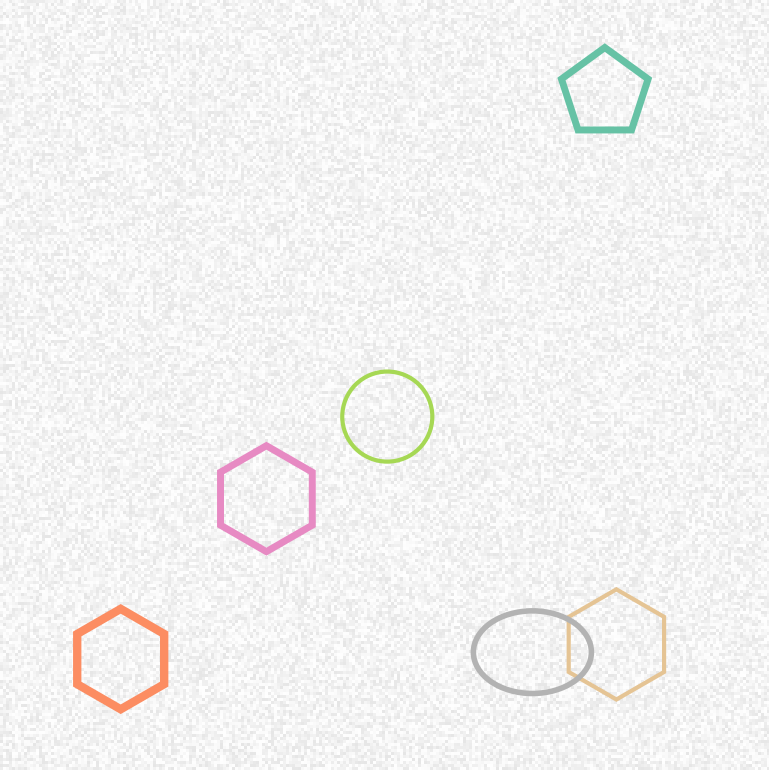[{"shape": "pentagon", "thickness": 2.5, "radius": 0.3, "center": [0.785, 0.879]}, {"shape": "hexagon", "thickness": 3, "radius": 0.33, "center": [0.157, 0.144]}, {"shape": "hexagon", "thickness": 2.5, "radius": 0.34, "center": [0.346, 0.352]}, {"shape": "circle", "thickness": 1.5, "radius": 0.29, "center": [0.503, 0.459]}, {"shape": "hexagon", "thickness": 1.5, "radius": 0.36, "center": [0.801, 0.163]}, {"shape": "oval", "thickness": 2, "radius": 0.38, "center": [0.691, 0.153]}]